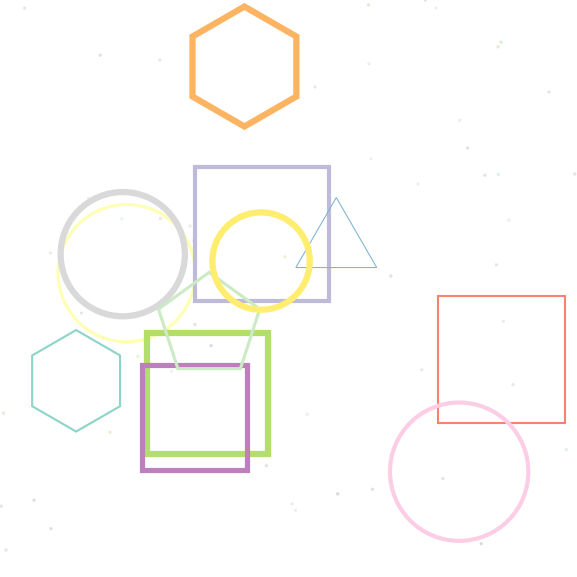[{"shape": "hexagon", "thickness": 1, "radius": 0.44, "center": [0.132, 0.34]}, {"shape": "circle", "thickness": 1.5, "radius": 0.59, "center": [0.219, 0.526]}, {"shape": "square", "thickness": 2, "radius": 0.58, "center": [0.453, 0.593]}, {"shape": "square", "thickness": 1, "radius": 0.55, "center": [0.869, 0.376]}, {"shape": "triangle", "thickness": 0.5, "radius": 0.4, "center": [0.582, 0.576]}, {"shape": "hexagon", "thickness": 3, "radius": 0.52, "center": [0.423, 0.884]}, {"shape": "square", "thickness": 3, "radius": 0.52, "center": [0.359, 0.318]}, {"shape": "circle", "thickness": 2, "radius": 0.6, "center": [0.795, 0.182]}, {"shape": "circle", "thickness": 3, "radius": 0.54, "center": [0.213, 0.559]}, {"shape": "square", "thickness": 2.5, "radius": 0.45, "center": [0.337, 0.275]}, {"shape": "pentagon", "thickness": 1.5, "radius": 0.46, "center": [0.362, 0.435]}, {"shape": "circle", "thickness": 3, "radius": 0.42, "center": [0.452, 0.547]}]